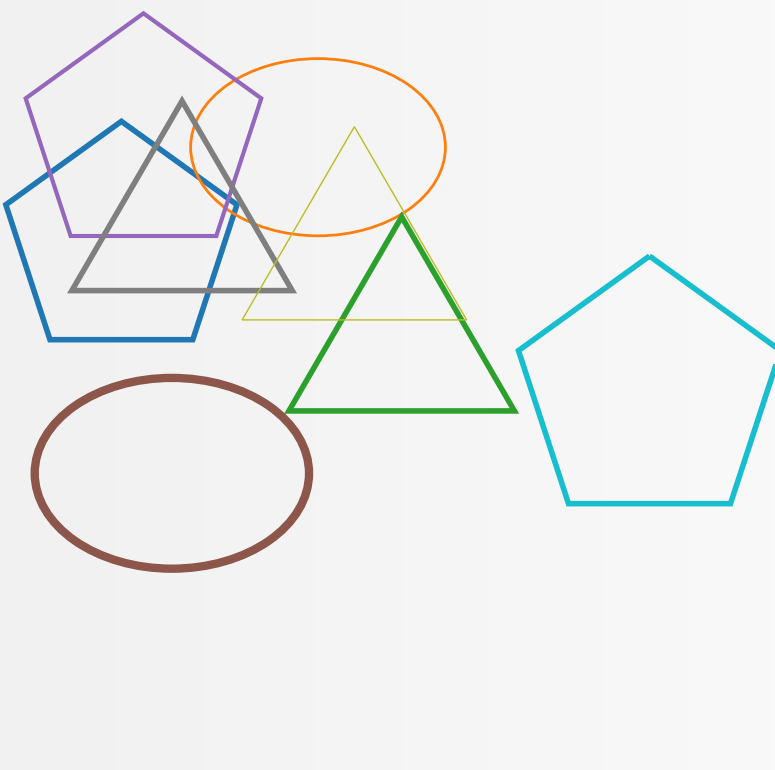[{"shape": "pentagon", "thickness": 2, "radius": 0.78, "center": [0.157, 0.686]}, {"shape": "oval", "thickness": 1, "radius": 0.82, "center": [0.41, 0.809]}, {"shape": "triangle", "thickness": 2, "radius": 0.84, "center": [0.518, 0.55]}, {"shape": "pentagon", "thickness": 1.5, "radius": 0.8, "center": [0.185, 0.823]}, {"shape": "oval", "thickness": 3, "radius": 0.88, "center": [0.222, 0.385]}, {"shape": "triangle", "thickness": 2, "radius": 0.82, "center": [0.235, 0.705]}, {"shape": "triangle", "thickness": 0.5, "radius": 0.84, "center": [0.457, 0.668]}, {"shape": "pentagon", "thickness": 2, "radius": 0.89, "center": [0.838, 0.49]}]